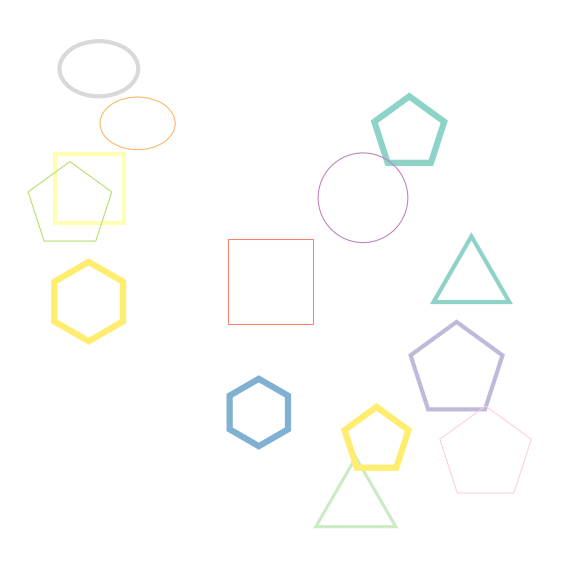[{"shape": "pentagon", "thickness": 3, "radius": 0.32, "center": [0.709, 0.769]}, {"shape": "triangle", "thickness": 2, "radius": 0.38, "center": [0.816, 0.514]}, {"shape": "square", "thickness": 2, "radius": 0.3, "center": [0.155, 0.673]}, {"shape": "pentagon", "thickness": 2, "radius": 0.42, "center": [0.791, 0.358]}, {"shape": "square", "thickness": 0.5, "radius": 0.37, "center": [0.469, 0.512]}, {"shape": "hexagon", "thickness": 3, "radius": 0.29, "center": [0.448, 0.285]}, {"shape": "oval", "thickness": 0.5, "radius": 0.33, "center": [0.238, 0.786]}, {"shape": "pentagon", "thickness": 0.5, "radius": 0.38, "center": [0.121, 0.643]}, {"shape": "pentagon", "thickness": 0.5, "radius": 0.42, "center": [0.841, 0.213]}, {"shape": "oval", "thickness": 2, "radius": 0.34, "center": [0.171, 0.88]}, {"shape": "circle", "thickness": 0.5, "radius": 0.39, "center": [0.629, 0.657]}, {"shape": "triangle", "thickness": 1.5, "radius": 0.4, "center": [0.616, 0.127]}, {"shape": "pentagon", "thickness": 3, "radius": 0.29, "center": [0.652, 0.236]}, {"shape": "hexagon", "thickness": 3, "radius": 0.34, "center": [0.153, 0.477]}]